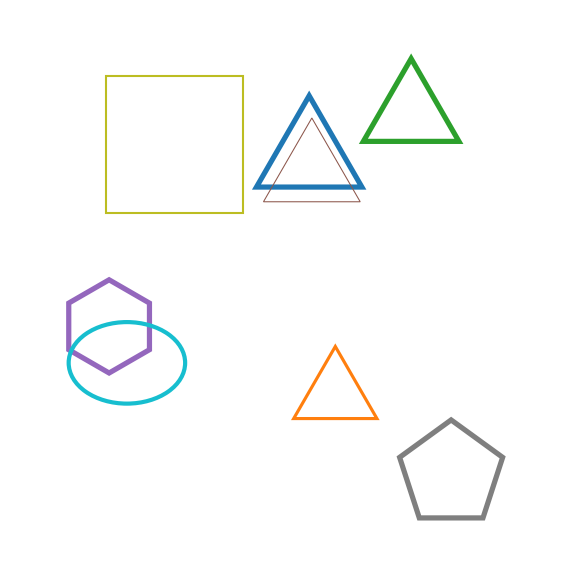[{"shape": "triangle", "thickness": 2.5, "radius": 0.53, "center": [0.535, 0.728]}, {"shape": "triangle", "thickness": 1.5, "radius": 0.42, "center": [0.581, 0.316]}, {"shape": "triangle", "thickness": 2.5, "radius": 0.48, "center": [0.712, 0.802]}, {"shape": "hexagon", "thickness": 2.5, "radius": 0.4, "center": [0.189, 0.434]}, {"shape": "triangle", "thickness": 0.5, "radius": 0.48, "center": [0.54, 0.698]}, {"shape": "pentagon", "thickness": 2.5, "radius": 0.47, "center": [0.781, 0.178]}, {"shape": "square", "thickness": 1, "radius": 0.59, "center": [0.302, 0.749]}, {"shape": "oval", "thickness": 2, "radius": 0.5, "center": [0.22, 0.371]}]